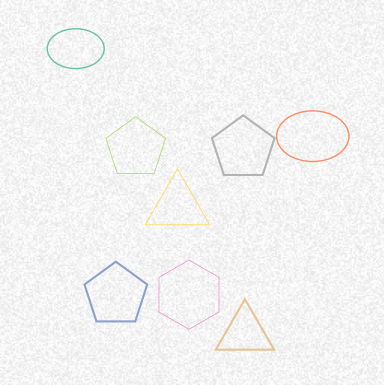[{"shape": "oval", "thickness": 1, "radius": 0.37, "center": [0.197, 0.874]}, {"shape": "oval", "thickness": 1, "radius": 0.47, "center": [0.812, 0.646]}, {"shape": "pentagon", "thickness": 1.5, "radius": 0.43, "center": [0.301, 0.235]}, {"shape": "hexagon", "thickness": 0.5, "radius": 0.45, "center": [0.491, 0.235]}, {"shape": "pentagon", "thickness": 0.5, "radius": 0.41, "center": [0.353, 0.615]}, {"shape": "triangle", "thickness": 0.5, "radius": 0.48, "center": [0.461, 0.464]}, {"shape": "triangle", "thickness": 1.5, "radius": 0.44, "center": [0.636, 0.135]}, {"shape": "pentagon", "thickness": 1.5, "radius": 0.43, "center": [0.632, 0.615]}]